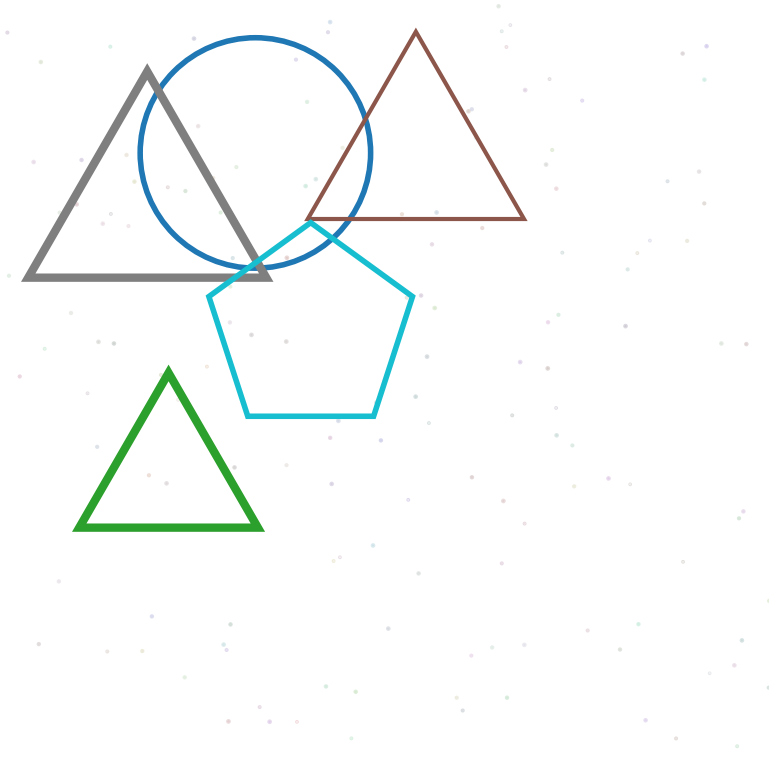[{"shape": "circle", "thickness": 2, "radius": 0.75, "center": [0.332, 0.801]}, {"shape": "triangle", "thickness": 3, "radius": 0.67, "center": [0.219, 0.382]}, {"shape": "triangle", "thickness": 1.5, "radius": 0.81, "center": [0.54, 0.797]}, {"shape": "triangle", "thickness": 3, "radius": 0.89, "center": [0.191, 0.729]}, {"shape": "pentagon", "thickness": 2, "radius": 0.7, "center": [0.403, 0.572]}]